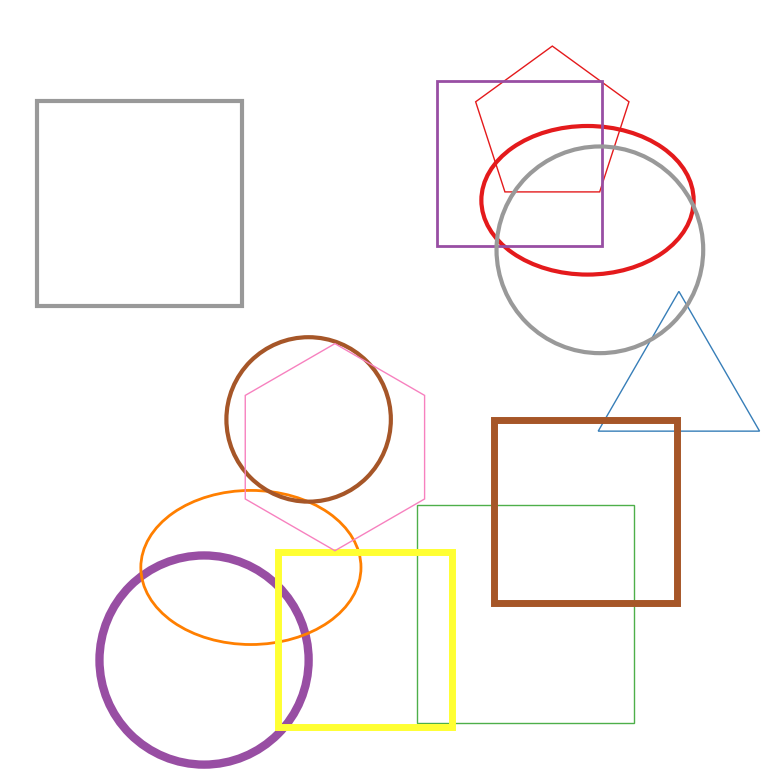[{"shape": "pentagon", "thickness": 0.5, "radius": 0.52, "center": [0.717, 0.835]}, {"shape": "oval", "thickness": 1.5, "radius": 0.69, "center": [0.763, 0.74]}, {"shape": "triangle", "thickness": 0.5, "radius": 0.6, "center": [0.882, 0.501]}, {"shape": "square", "thickness": 0.5, "radius": 0.71, "center": [0.682, 0.202]}, {"shape": "circle", "thickness": 3, "radius": 0.68, "center": [0.265, 0.143]}, {"shape": "square", "thickness": 1, "radius": 0.54, "center": [0.674, 0.788]}, {"shape": "oval", "thickness": 1, "radius": 0.71, "center": [0.326, 0.263]}, {"shape": "square", "thickness": 2.5, "radius": 0.57, "center": [0.474, 0.17]}, {"shape": "square", "thickness": 2.5, "radius": 0.59, "center": [0.76, 0.335]}, {"shape": "circle", "thickness": 1.5, "radius": 0.53, "center": [0.401, 0.455]}, {"shape": "hexagon", "thickness": 0.5, "radius": 0.67, "center": [0.435, 0.419]}, {"shape": "circle", "thickness": 1.5, "radius": 0.67, "center": [0.779, 0.676]}, {"shape": "square", "thickness": 1.5, "radius": 0.67, "center": [0.181, 0.736]}]